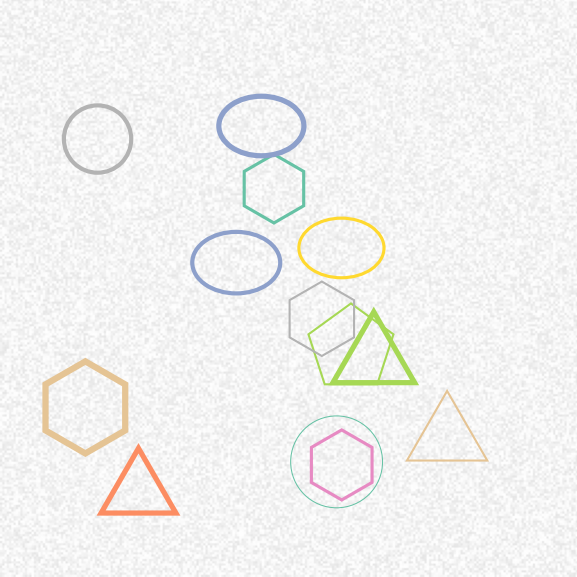[{"shape": "hexagon", "thickness": 1.5, "radius": 0.3, "center": [0.474, 0.673]}, {"shape": "circle", "thickness": 0.5, "radius": 0.4, "center": [0.583, 0.199]}, {"shape": "triangle", "thickness": 2.5, "radius": 0.37, "center": [0.24, 0.148]}, {"shape": "oval", "thickness": 2.5, "radius": 0.37, "center": [0.453, 0.781]}, {"shape": "oval", "thickness": 2, "radius": 0.38, "center": [0.409, 0.544]}, {"shape": "hexagon", "thickness": 1.5, "radius": 0.3, "center": [0.592, 0.194]}, {"shape": "pentagon", "thickness": 1, "radius": 0.39, "center": [0.608, 0.396]}, {"shape": "triangle", "thickness": 2.5, "radius": 0.41, "center": [0.647, 0.377]}, {"shape": "oval", "thickness": 1.5, "radius": 0.37, "center": [0.591, 0.57]}, {"shape": "hexagon", "thickness": 3, "radius": 0.4, "center": [0.148, 0.294]}, {"shape": "triangle", "thickness": 1, "radius": 0.4, "center": [0.774, 0.242]}, {"shape": "circle", "thickness": 2, "radius": 0.29, "center": [0.169, 0.758]}, {"shape": "hexagon", "thickness": 1, "radius": 0.32, "center": [0.557, 0.447]}]